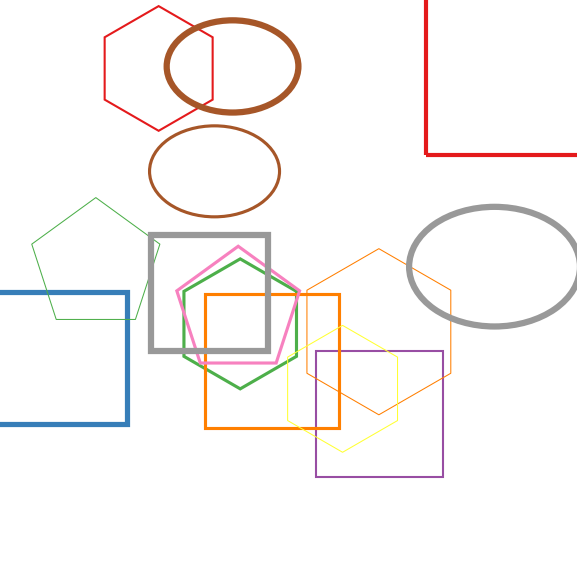[{"shape": "hexagon", "thickness": 1, "radius": 0.54, "center": [0.275, 0.881]}, {"shape": "square", "thickness": 2, "radius": 0.71, "center": [0.879, 0.871]}, {"shape": "square", "thickness": 2.5, "radius": 0.57, "center": [0.105, 0.379]}, {"shape": "pentagon", "thickness": 0.5, "radius": 0.58, "center": [0.166, 0.54]}, {"shape": "hexagon", "thickness": 1.5, "radius": 0.56, "center": [0.416, 0.438]}, {"shape": "square", "thickness": 1, "radius": 0.55, "center": [0.657, 0.282]}, {"shape": "square", "thickness": 1.5, "radius": 0.58, "center": [0.472, 0.374]}, {"shape": "hexagon", "thickness": 0.5, "radius": 0.72, "center": [0.656, 0.425]}, {"shape": "hexagon", "thickness": 0.5, "radius": 0.55, "center": [0.593, 0.326]}, {"shape": "oval", "thickness": 1.5, "radius": 0.56, "center": [0.371, 0.702]}, {"shape": "oval", "thickness": 3, "radius": 0.57, "center": [0.403, 0.884]}, {"shape": "pentagon", "thickness": 1.5, "radius": 0.56, "center": [0.412, 0.461]}, {"shape": "oval", "thickness": 3, "radius": 0.74, "center": [0.856, 0.537]}, {"shape": "square", "thickness": 3, "radius": 0.5, "center": [0.363, 0.492]}]